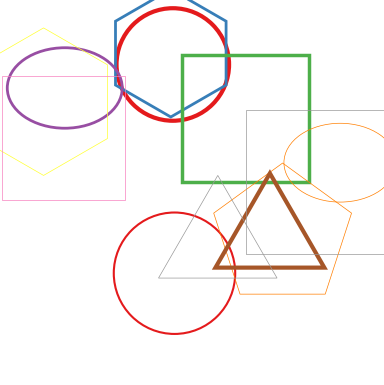[{"shape": "circle", "thickness": 1.5, "radius": 0.79, "center": [0.453, 0.29]}, {"shape": "circle", "thickness": 3, "radius": 0.73, "center": [0.449, 0.833]}, {"shape": "hexagon", "thickness": 2, "radius": 0.83, "center": [0.444, 0.862]}, {"shape": "square", "thickness": 2.5, "radius": 0.83, "center": [0.638, 0.692]}, {"shape": "oval", "thickness": 2, "radius": 0.75, "center": [0.168, 0.771]}, {"shape": "pentagon", "thickness": 0.5, "radius": 0.94, "center": [0.734, 0.388]}, {"shape": "oval", "thickness": 0.5, "radius": 0.73, "center": [0.884, 0.577]}, {"shape": "hexagon", "thickness": 0.5, "radius": 0.96, "center": [0.113, 0.736]}, {"shape": "triangle", "thickness": 3, "radius": 0.82, "center": [0.701, 0.387]}, {"shape": "square", "thickness": 0.5, "radius": 0.8, "center": [0.165, 0.641]}, {"shape": "square", "thickness": 0.5, "radius": 0.93, "center": [0.825, 0.528]}, {"shape": "triangle", "thickness": 0.5, "radius": 0.89, "center": [0.566, 0.367]}]